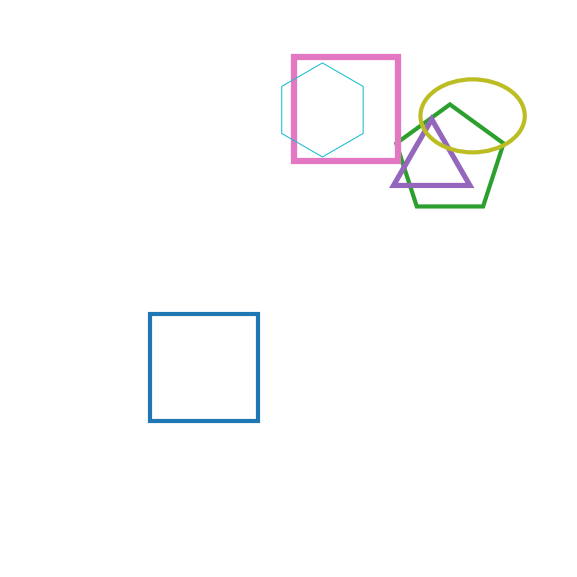[{"shape": "square", "thickness": 2, "radius": 0.47, "center": [0.353, 0.363]}, {"shape": "pentagon", "thickness": 2, "radius": 0.49, "center": [0.779, 0.721]}, {"shape": "triangle", "thickness": 2.5, "radius": 0.38, "center": [0.748, 0.716]}, {"shape": "square", "thickness": 3, "radius": 0.45, "center": [0.599, 0.811]}, {"shape": "oval", "thickness": 2, "radius": 0.45, "center": [0.818, 0.799]}, {"shape": "hexagon", "thickness": 0.5, "radius": 0.41, "center": [0.558, 0.809]}]